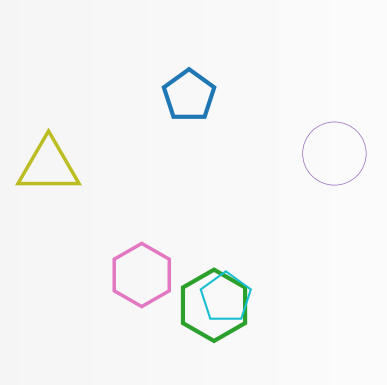[{"shape": "pentagon", "thickness": 3, "radius": 0.34, "center": [0.488, 0.752]}, {"shape": "hexagon", "thickness": 3, "radius": 0.46, "center": [0.552, 0.207]}, {"shape": "circle", "thickness": 0.5, "radius": 0.41, "center": [0.863, 0.601]}, {"shape": "hexagon", "thickness": 2.5, "radius": 0.41, "center": [0.366, 0.286]}, {"shape": "triangle", "thickness": 2.5, "radius": 0.46, "center": [0.125, 0.569]}, {"shape": "pentagon", "thickness": 1.5, "radius": 0.34, "center": [0.583, 0.227]}]